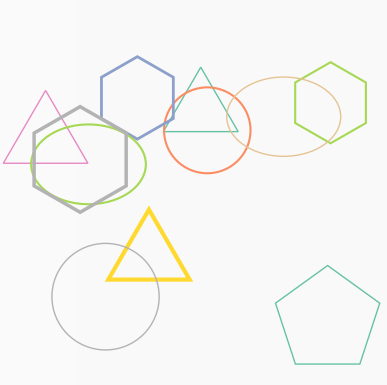[{"shape": "pentagon", "thickness": 1, "radius": 0.71, "center": [0.845, 0.169]}, {"shape": "triangle", "thickness": 1, "radius": 0.56, "center": [0.518, 0.714]}, {"shape": "circle", "thickness": 1.5, "radius": 0.56, "center": [0.535, 0.662]}, {"shape": "hexagon", "thickness": 2, "radius": 0.54, "center": [0.355, 0.746]}, {"shape": "triangle", "thickness": 1, "radius": 0.63, "center": [0.118, 0.639]}, {"shape": "oval", "thickness": 1.5, "radius": 0.74, "center": [0.228, 0.573]}, {"shape": "hexagon", "thickness": 1.5, "radius": 0.53, "center": [0.853, 0.733]}, {"shape": "triangle", "thickness": 3, "radius": 0.61, "center": [0.384, 0.334]}, {"shape": "oval", "thickness": 1, "radius": 0.74, "center": [0.732, 0.697]}, {"shape": "circle", "thickness": 1, "radius": 0.69, "center": [0.272, 0.229]}, {"shape": "hexagon", "thickness": 2.5, "radius": 0.69, "center": [0.207, 0.586]}]